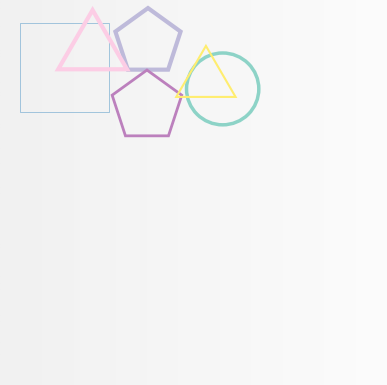[{"shape": "circle", "thickness": 2.5, "radius": 0.47, "center": [0.575, 0.769]}, {"shape": "pentagon", "thickness": 3, "radius": 0.44, "center": [0.382, 0.891]}, {"shape": "square", "thickness": 0.5, "radius": 0.58, "center": [0.167, 0.824]}, {"shape": "triangle", "thickness": 3, "radius": 0.51, "center": [0.239, 0.871]}, {"shape": "pentagon", "thickness": 2, "radius": 0.47, "center": [0.379, 0.724]}, {"shape": "triangle", "thickness": 1.5, "radius": 0.44, "center": [0.531, 0.792]}]